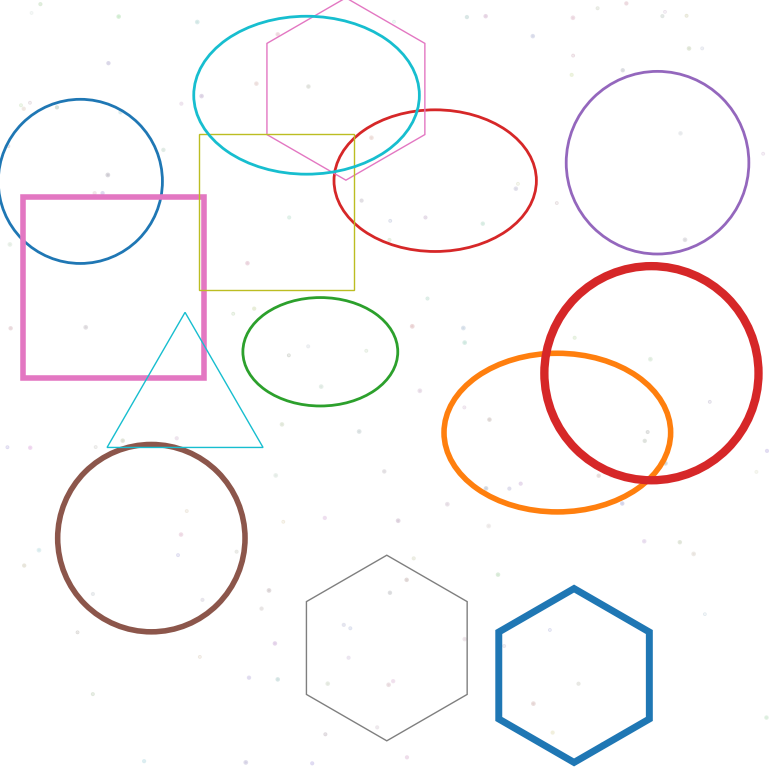[{"shape": "hexagon", "thickness": 2.5, "radius": 0.56, "center": [0.746, 0.123]}, {"shape": "circle", "thickness": 1, "radius": 0.53, "center": [0.104, 0.764]}, {"shape": "oval", "thickness": 2, "radius": 0.74, "center": [0.724, 0.438]}, {"shape": "oval", "thickness": 1, "radius": 0.5, "center": [0.416, 0.543]}, {"shape": "circle", "thickness": 3, "radius": 0.7, "center": [0.846, 0.515]}, {"shape": "oval", "thickness": 1, "radius": 0.66, "center": [0.565, 0.765]}, {"shape": "circle", "thickness": 1, "radius": 0.59, "center": [0.854, 0.789]}, {"shape": "circle", "thickness": 2, "radius": 0.61, "center": [0.197, 0.301]}, {"shape": "square", "thickness": 2, "radius": 0.59, "center": [0.148, 0.626]}, {"shape": "hexagon", "thickness": 0.5, "radius": 0.59, "center": [0.449, 0.884]}, {"shape": "hexagon", "thickness": 0.5, "radius": 0.6, "center": [0.502, 0.158]}, {"shape": "square", "thickness": 0.5, "radius": 0.51, "center": [0.359, 0.725]}, {"shape": "triangle", "thickness": 0.5, "radius": 0.58, "center": [0.24, 0.477]}, {"shape": "oval", "thickness": 1, "radius": 0.73, "center": [0.398, 0.876]}]